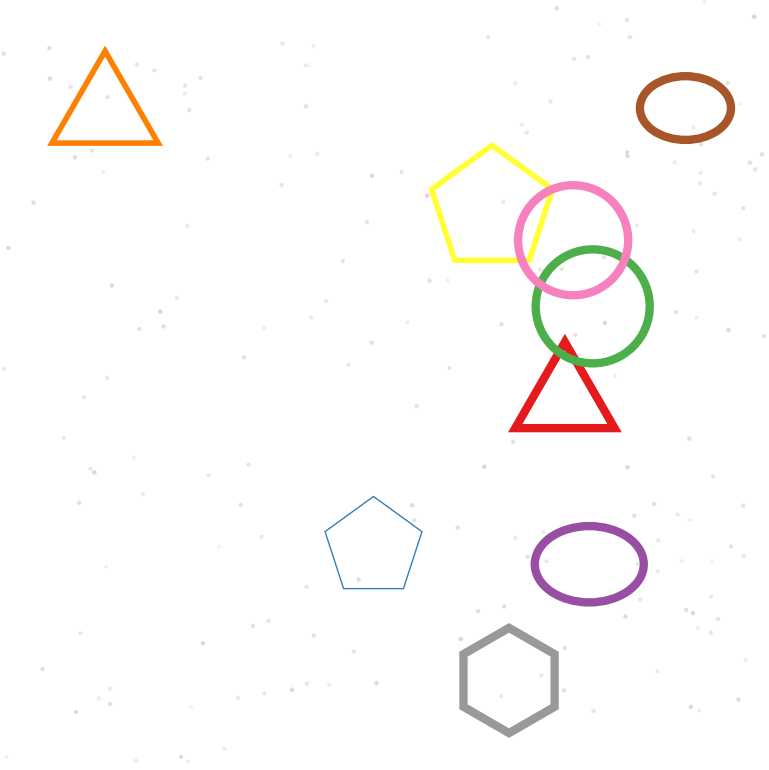[{"shape": "triangle", "thickness": 3, "radius": 0.37, "center": [0.734, 0.481]}, {"shape": "pentagon", "thickness": 0.5, "radius": 0.33, "center": [0.485, 0.289]}, {"shape": "circle", "thickness": 3, "radius": 0.37, "center": [0.77, 0.602]}, {"shape": "oval", "thickness": 3, "radius": 0.35, "center": [0.765, 0.267]}, {"shape": "triangle", "thickness": 2, "radius": 0.4, "center": [0.136, 0.854]}, {"shape": "pentagon", "thickness": 2, "radius": 0.41, "center": [0.639, 0.729]}, {"shape": "oval", "thickness": 3, "radius": 0.3, "center": [0.89, 0.86]}, {"shape": "circle", "thickness": 3, "radius": 0.36, "center": [0.744, 0.688]}, {"shape": "hexagon", "thickness": 3, "radius": 0.34, "center": [0.661, 0.116]}]